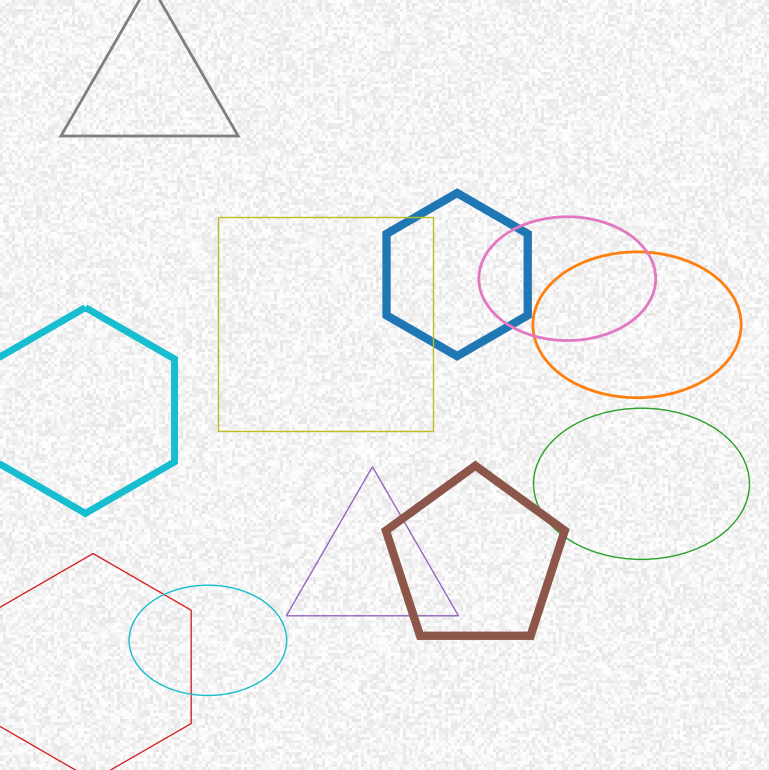[{"shape": "hexagon", "thickness": 3, "radius": 0.53, "center": [0.594, 0.643]}, {"shape": "oval", "thickness": 1, "radius": 0.68, "center": [0.827, 0.578]}, {"shape": "oval", "thickness": 0.5, "radius": 0.7, "center": [0.833, 0.372]}, {"shape": "hexagon", "thickness": 0.5, "radius": 0.74, "center": [0.121, 0.134]}, {"shape": "triangle", "thickness": 0.5, "radius": 0.65, "center": [0.484, 0.265]}, {"shape": "pentagon", "thickness": 3, "radius": 0.61, "center": [0.617, 0.273]}, {"shape": "oval", "thickness": 1, "radius": 0.57, "center": [0.737, 0.638]}, {"shape": "triangle", "thickness": 1, "radius": 0.66, "center": [0.194, 0.89]}, {"shape": "square", "thickness": 0.5, "radius": 0.7, "center": [0.423, 0.579]}, {"shape": "hexagon", "thickness": 2.5, "radius": 0.67, "center": [0.111, 0.467]}, {"shape": "oval", "thickness": 0.5, "radius": 0.51, "center": [0.27, 0.168]}]